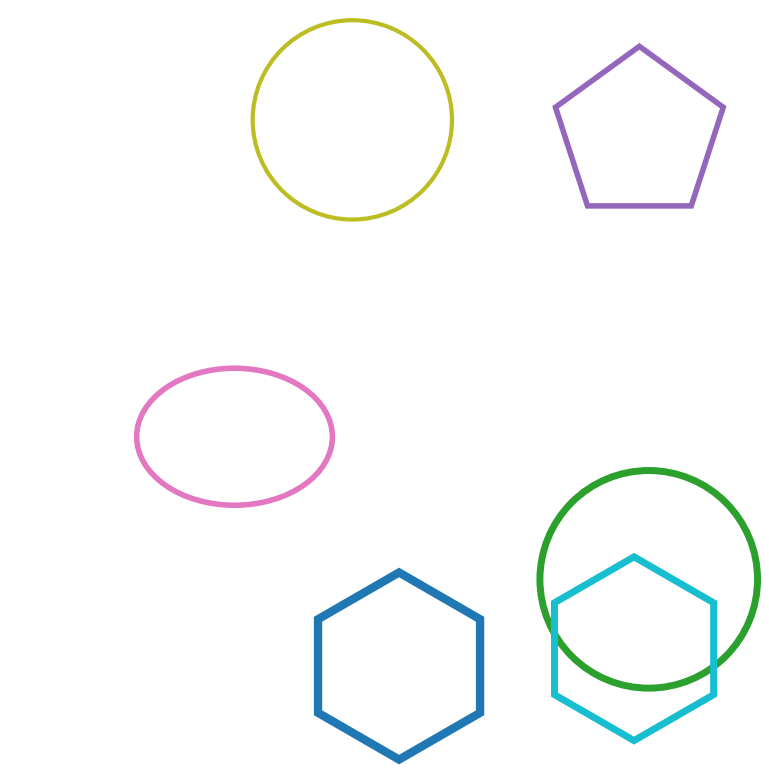[{"shape": "hexagon", "thickness": 3, "radius": 0.61, "center": [0.518, 0.135]}, {"shape": "circle", "thickness": 2.5, "radius": 0.71, "center": [0.842, 0.248]}, {"shape": "pentagon", "thickness": 2, "radius": 0.57, "center": [0.83, 0.825]}, {"shape": "oval", "thickness": 2, "radius": 0.64, "center": [0.305, 0.433]}, {"shape": "circle", "thickness": 1.5, "radius": 0.65, "center": [0.458, 0.844]}, {"shape": "hexagon", "thickness": 2.5, "radius": 0.6, "center": [0.823, 0.158]}]